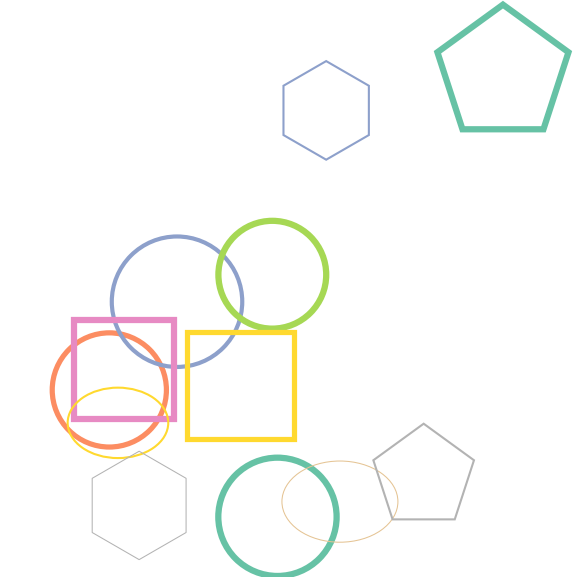[{"shape": "circle", "thickness": 3, "radius": 0.51, "center": [0.48, 0.104]}, {"shape": "pentagon", "thickness": 3, "radius": 0.6, "center": [0.871, 0.872]}, {"shape": "circle", "thickness": 2.5, "radius": 0.49, "center": [0.189, 0.324]}, {"shape": "circle", "thickness": 2, "radius": 0.56, "center": [0.307, 0.477]}, {"shape": "hexagon", "thickness": 1, "radius": 0.43, "center": [0.565, 0.808]}, {"shape": "square", "thickness": 3, "radius": 0.43, "center": [0.215, 0.36]}, {"shape": "circle", "thickness": 3, "radius": 0.47, "center": [0.472, 0.523]}, {"shape": "oval", "thickness": 1, "radius": 0.44, "center": [0.204, 0.267]}, {"shape": "square", "thickness": 2.5, "radius": 0.46, "center": [0.417, 0.332]}, {"shape": "oval", "thickness": 0.5, "radius": 0.5, "center": [0.589, 0.131]}, {"shape": "pentagon", "thickness": 1, "radius": 0.46, "center": [0.734, 0.174]}, {"shape": "hexagon", "thickness": 0.5, "radius": 0.47, "center": [0.241, 0.124]}]